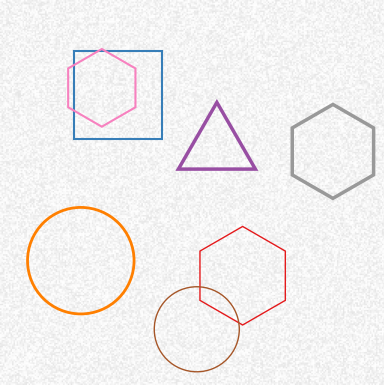[{"shape": "hexagon", "thickness": 1, "radius": 0.64, "center": [0.63, 0.284]}, {"shape": "square", "thickness": 1.5, "radius": 0.57, "center": [0.307, 0.753]}, {"shape": "triangle", "thickness": 2.5, "radius": 0.58, "center": [0.563, 0.619]}, {"shape": "circle", "thickness": 2, "radius": 0.69, "center": [0.21, 0.323]}, {"shape": "circle", "thickness": 1, "radius": 0.55, "center": [0.511, 0.145]}, {"shape": "hexagon", "thickness": 1.5, "radius": 0.5, "center": [0.264, 0.772]}, {"shape": "hexagon", "thickness": 2.5, "radius": 0.61, "center": [0.865, 0.607]}]